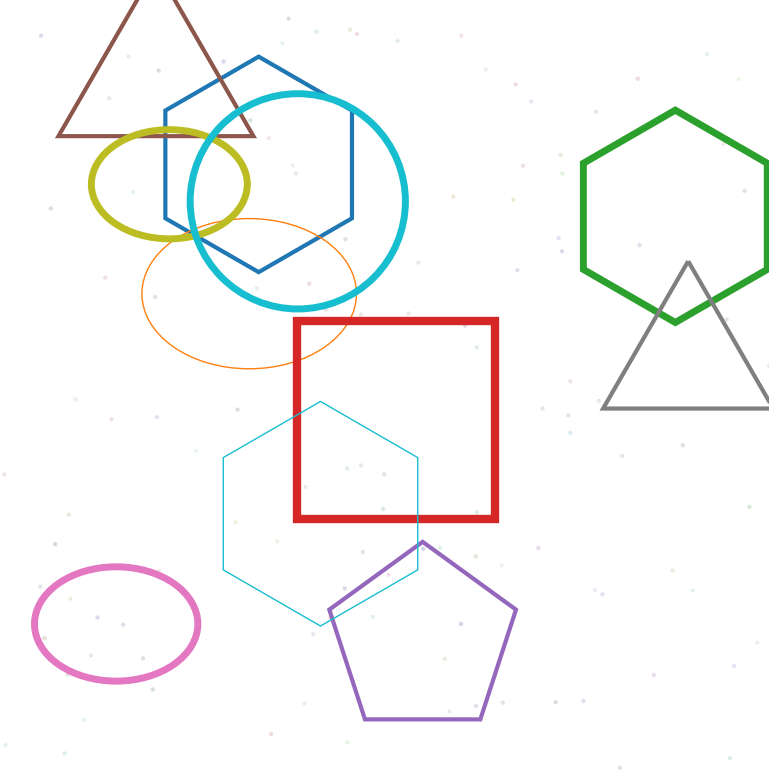[{"shape": "hexagon", "thickness": 1.5, "radius": 0.7, "center": [0.336, 0.786]}, {"shape": "oval", "thickness": 0.5, "radius": 0.7, "center": [0.324, 0.619]}, {"shape": "hexagon", "thickness": 2.5, "radius": 0.69, "center": [0.877, 0.719]}, {"shape": "square", "thickness": 3, "radius": 0.64, "center": [0.514, 0.455]}, {"shape": "pentagon", "thickness": 1.5, "radius": 0.64, "center": [0.549, 0.169]}, {"shape": "triangle", "thickness": 1.5, "radius": 0.73, "center": [0.203, 0.896]}, {"shape": "oval", "thickness": 2.5, "radius": 0.53, "center": [0.151, 0.19]}, {"shape": "triangle", "thickness": 1.5, "radius": 0.64, "center": [0.894, 0.533]}, {"shape": "oval", "thickness": 2.5, "radius": 0.51, "center": [0.22, 0.761]}, {"shape": "hexagon", "thickness": 0.5, "radius": 0.73, "center": [0.416, 0.333]}, {"shape": "circle", "thickness": 2.5, "radius": 0.7, "center": [0.387, 0.739]}]